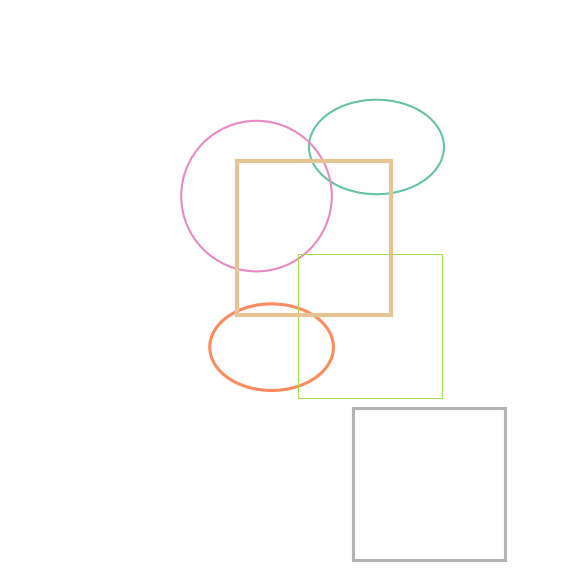[{"shape": "oval", "thickness": 1, "radius": 0.58, "center": [0.652, 0.745]}, {"shape": "oval", "thickness": 1.5, "radius": 0.54, "center": [0.47, 0.398]}, {"shape": "circle", "thickness": 1, "radius": 0.65, "center": [0.444, 0.66]}, {"shape": "square", "thickness": 0.5, "radius": 0.62, "center": [0.64, 0.435]}, {"shape": "square", "thickness": 2, "radius": 0.67, "center": [0.543, 0.587]}, {"shape": "square", "thickness": 1.5, "radius": 0.66, "center": [0.743, 0.161]}]